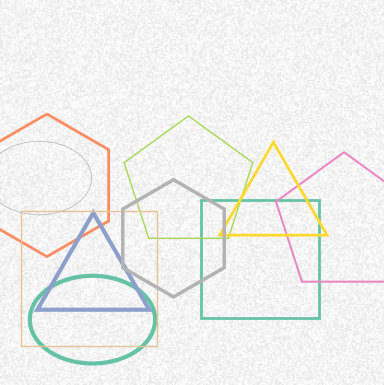[{"shape": "oval", "thickness": 3, "radius": 0.81, "center": [0.24, 0.17]}, {"shape": "square", "thickness": 2, "radius": 0.77, "center": [0.675, 0.327]}, {"shape": "hexagon", "thickness": 2, "radius": 0.93, "center": [0.122, 0.519]}, {"shape": "triangle", "thickness": 3, "radius": 0.84, "center": [0.242, 0.279]}, {"shape": "pentagon", "thickness": 1.5, "radius": 0.93, "center": [0.894, 0.419]}, {"shape": "pentagon", "thickness": 1, "radius": 0.88, "center": [0.49, 0.523]}, {"shape": "triangle", "thickness": 2, "radius": 0.8, "center": [0.71, 0.47]}, {"shape": "square", "thickness": 1, "radius": 0.88, "center": [0.232, 0.277]}, {"shape": "oval", "thickness": 0.5, "radius": 0.68, "center": [0.102, 0.538]}, {"shape": "hexagon", "thickness": 2.5, "radius": 0.76, "center": [0.451, 0.381]}]